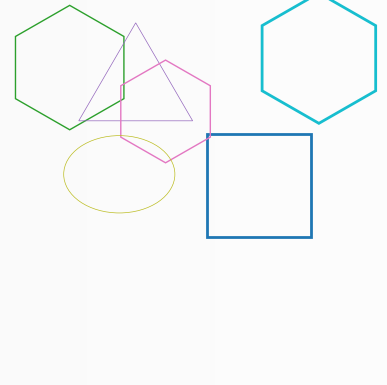[{"shape": "square", "thickness": 2, "radius": 0.67, "center": [0.668, 0.519]}, {"shape": "hexagon", "thickness": 1, "radius": 0.81, "center": [0.18, 0.825]}, {"shape": "triangle", "thickness": 0.5, "radius": 0.85, "center": [0.35, 0.771]}, {"shape": "hexagon", "thickness": 1, "radius": 0.67, "center": [0.427, 0.711]}, {"shape": "oval", "thickness": 0.5, "radius": 0.72, "center": [0.308, 0.547]}, {"shape": "hexagon", "thickness": 2, "radius": 0.85, "center": [0.823, 0.849]}]